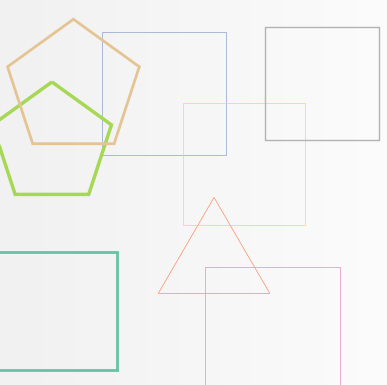[{"shape": "square", "thickness": 2, "radius": 0.77, "center": [0.147, 0.192]}, {"shape": "triangle", "thickness": 0.5, "radius": 0.83, "center": [0.552, 0.321]}, {"shape": "square", "thickness": 0.5, "radius": 0.8, "center": [0.424, 0.757]}, {"shape": "square", "thickness": 0.5, "radius": 0.87, "center": [0.703, 0.131]}, {"shape": "pentagon", "thickness": 2.5, "radius": 0.81, "center": [0.134, 0.626]}, {"shape": "square", "thickness": 0.5, "radius": 0.79, "center": [0.63, 0.575]}, {"shape": "pentagon", "thickness": 2, "radius": 0.89, "center": [0.189, 0.771]}, {"shape": "square", "thickness": 1, "radius": 0.73, "center": [0.831, 0.783]}]